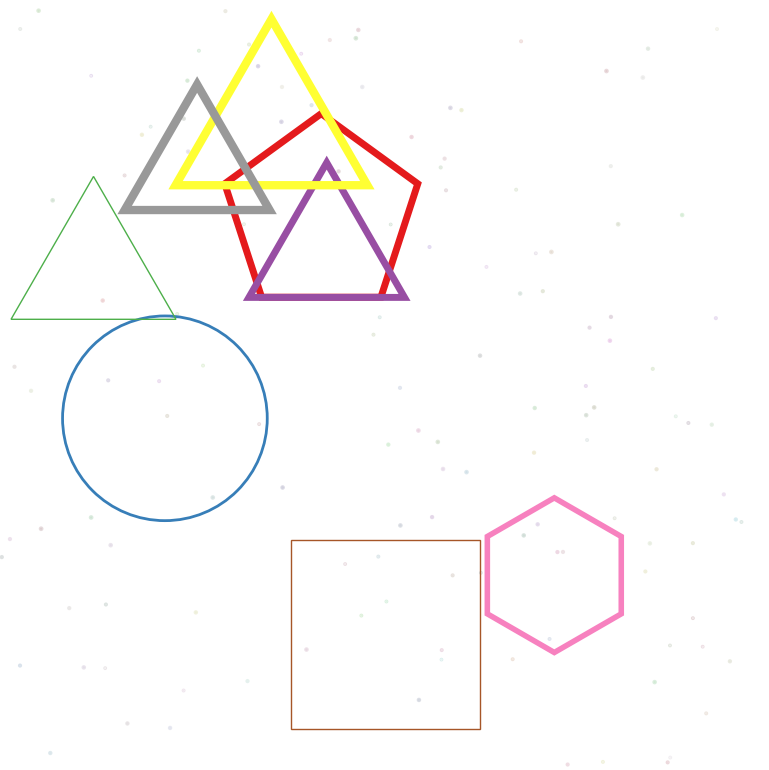[{"shape": "pentagon", "thickness": 2.5, "radius": 0.66, "center": [0.417, 0.721]}, {"shape": "circle", "thickness": 1, "radius": 0.66, "center": [0.214, 0.457]}, {"shape": "triangle", "thickness": 0.5, "radius": 0.62, "center": [0.121, 0.647]}, {"shape": "triangle", "thickness": 2.5, "radius": 0.58, "center": [0.424, 0.672]}, {"shape": "triangle", "thickness": 3, "radius": 0.72, "center": [0.353, 0.831]}, {"shape": "square", "thickness": 0.5, "radius": 0.61, "center": [0.501, 0.176]}, {"shape": "hexagon", "thickness": 2, "radius": 0.5, "center": [0.72, 0.253]}, {"shape": "triangle", "thickness": 3, "radius": 0.54, "center": [0.256, 0.782]}]